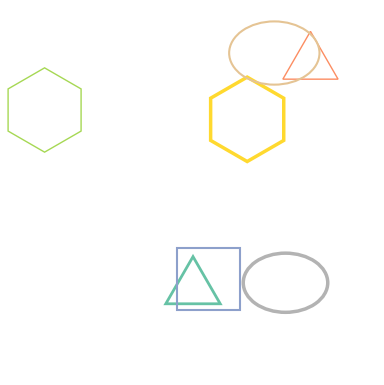[{"shape": "triangle", "thickness": 2, "radius": 0.41, "center": [0.501, 0.252]}, {"shape": "triangle", "thickness": 1, "radius": 0.41, "center": [0.806, 0.836]}, {"shape": "square", "thickness": 1.5, "radius": 0.41, "center": [0.541, 0.276]}, {"shape": "hexagon", "thickness": 1, "radius": 0.55, "center": [0.116, 0.714]}, {"shape": "hexagon", "thickness": 2.5, "radius": 0.55, "center": [0.642, 0.69]}, {"shape": "oval", "thickness": 1.5, "radius": 0.59, "center": [0.713, 0.862]}, {"shape": "oval", "thickness": 2.5, "radius": 0.55, "center": [0.742, 0.266]}]